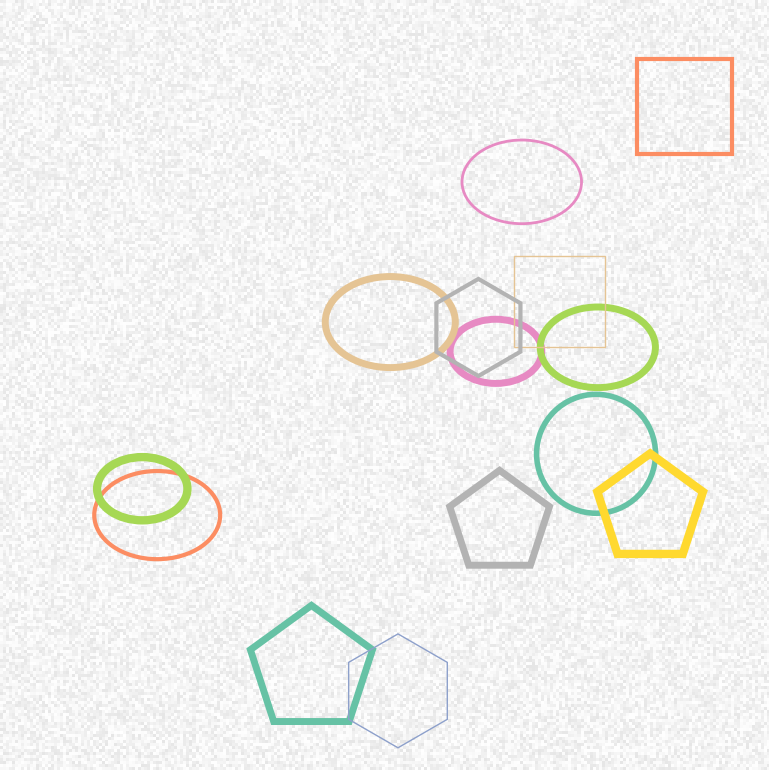[{"shape": "circle", "thickness": 2, "radius": 0.39, "center": [0.774, 0.411]}, {"shape": "pentagon", "thickness": 2.5, "radius": 0.42, "center": [0.404, 0.13]}, {"shape": "oval", "thickness": 1.5, "radius": 0.41, "center": [0.204, 0.331]}, {"shape": "square", "thickness": 1.5, "radius": 0.31, "center": [0.889, 0.861]}, {"shape": "hexagon", "thickness": 0.5, "radius": 0.37, "center": [0.517, 0.103]}, {"shape": "oval", "thickness": 1, "radius": 0.39, "center": [0.678, 0.764]}, {"shape": "oval", "thickness": 2.5, "radius": 0.3, "center": [0.644, 0.544]}, {"shape": "oval", "thickness": 2.5, "radius": 0.37, "center": [0.776, 0.549]}, {"shape": "oval", "thickness": 3, "radius": 0.29, "center": [0.185, 0.365]}, {"shape": "pentagon", "thickness": 3, "radius": 0.36, "center": [0.844, 0.339]}, {"shape": "oval", "thickness": 2.5, "radius": 0.42, "center": [0.507, 0.582]}, {"shape": "square", "thickness": 0.5, "radius": 0.29, "center": [0.727, 0.609]}, {"shape": "pentagon", "thickness": 2.5, "radius": 0.34, "center": [0.649, 0.321]}, {"shape": "hexagon", "thickness": 1.5, "radius": 0.32, "center": [0.621, 0.575]}]